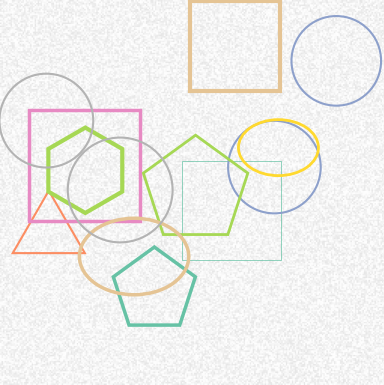[{"shape": "pentagon", "thickness": 2.5, "radius": 0.56, "center": [0.401, 0.246]}, {"shape": "square", "thickness": 0.5, "radius": 0.64, "center": [0.601, 0.453]}, {"shape": "triangle", "thickness": 1.5, "radius": 0.54, "center": [0.127, 0.397]}, {"shape": "circle", "thickness": 1.5, "radius": 0.58, "center": [0.873, 0.842]}, {"shape": "circle", "thickness": 1.5, "radius": 0.6, "center": [0.713, 0.566]}, {"shape": "square", "thickness": 2.5, "radius": 0.72, "center": [0.22, 0.57]}, {"shape": "hexagon", "thickness": 3, "radius": 0.55, "center": [0.222, 0.558]}, {"shape": "pentagon", "thickness": 2, "radius": 0.71, "center": [0.508, 0.506]}, {"shape": "oval", "thickness": 2, "radius": 0.52, "center": [0.723, 0.617]}, {"shape": "square", "thickness": 3, "radius": 0.58, "center": [0.61, 0.881]}, {"shape": "oval", "thickness": 2.5, "radius": 0.71, "center": [0.348, 0.334]}, {"shape": "circle", "thickness": 1.5, "radius": 0.61, "center": [0.12, 0.687]}, {"shape": "circle", "thickness": 1.5, "radius": 0.68, "center": [0.312, 0.507]}]